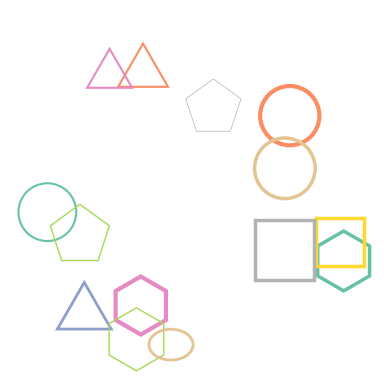[{"shape": "circle", "thickness": 1.5, "radius": 0.38, "center": [0.123, 0.449]}, {"shape": "hexagon", "thickness": 2.5, "radius": 0.39, "center": [0.893, 0.322]}, {"shape": "circle", "thickness": 3, "radius": 0.38, "center": [0.753, 0.7]}, {"shape": "triangle", "thickness": 1.5, "radius": 0.37, "center": [0.372, 0.812]}, {"shape": "triangle", "thickness": 2, "radius": 0.4, "center": [0.219, 0.186]}, {"shape": "triangle", "thickness": 1.5, "radius": 0.34, "center": [0.285, 0.806]}, {"shape": "hexagon", "thickness": 3, "radius": 0.38, "center": [0.366, 0.206]}, {"shape": "hexagon", "thickness": 1, "radius": 0.41, "center": [0.354, 0.119]}, {"shape": "pentagon", "thickness": 1, "radius": 0.4, "center": [0.207, 0.389]}, {"shape": "square", "thickness": 2.5, "radius": 0.31, "center": [0.884, 0.372]}, {"shape": "circle", "thickness": 2.5, "radius": 0.39, "center": [0.74, 0.563]}, {"shape": "oval", "thickness": 2, "radius": 0.29, "center": [0.444, 0.105]}, {"shape": "pentagon", "thickness": 0.5, "radius": 0.38, "center": [0.554, 0.72]}, {"shape": "square", "thickness": 2.5, "radius": 0.39, "center": [0.739, 0.35]}]